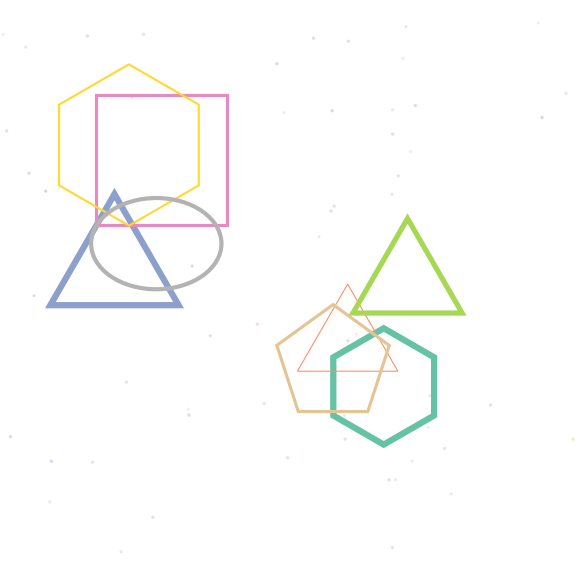[{"shape": "hexagon", "thickness": 3, "radius": 0.5, "center": [0.664, 0.33]}, {"shape": "triangle", "thickness": 0.5, "radius": 0.5, "center": [0.602, 0.407]}, {"shape": "triangle", "thickness": 3, "radius": 0.64, "center": [0.198, 0.535]}, {"shape": "square", "thickness": 1.5, "radius": 0.56, "center": [0.28, 0.722]}, {"shape": "triangle", "thickness": 2.5, "radius": 0.55, "center": [0.706, 0.512]}, {"shape": "hexagon", "thickness": 1, "radius": 0.7, "center": [0.223, 0.748]}, {"shape": "pentagon", "thickness": 1.5, "radius": 0.51, "center": [0.577, 0.369]}, {"shape": "oval", "thickness": 2, "radius": 0.56, "center": [0.271, 0.577]}]